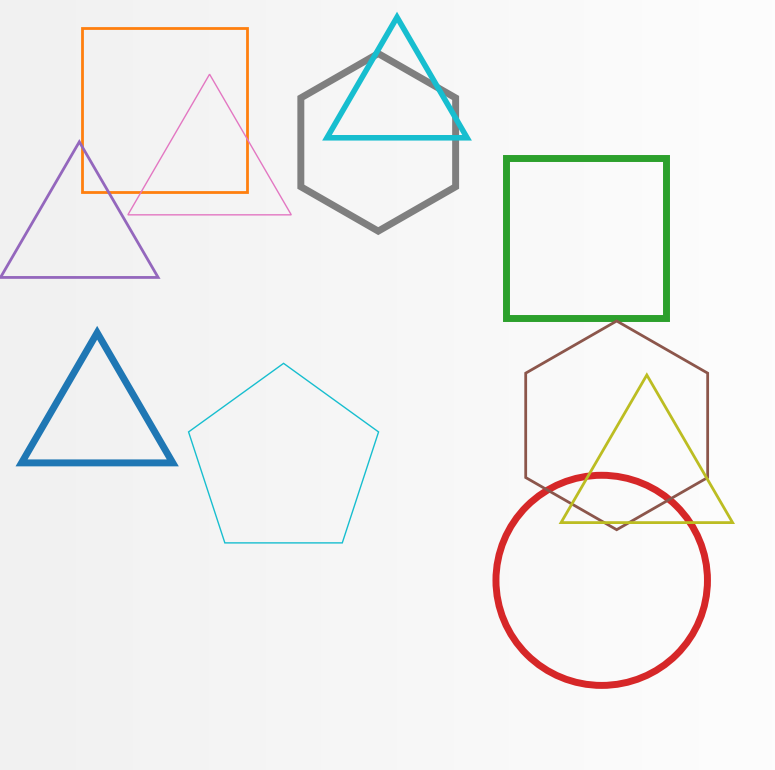[{"shape": "triangle", "thickness": 2.5, "radius": 0.56, "center": [0.125, 0.455]}, {"shape": "square", "thickness": 1, "radius": 0.53, "center": [0.213, 0.857]}, {"shape": "square", "thickness": 2.5, "radius": 0.52, "center": [0.756, 0.691]}, {"shape": "circle", "thickness": 2.5, "radius": 0.68, "center": [0.776, 0.246]}, {"shape": "triangle", "thickness": 1, "radius": 0.59, "center": [0.102, 0.698]}, {"shape": "hexagon", "thickness": 1, "radius": 0.68, "center": [0.796, 0.448]}, {"shape": "triangle", "thickness": 0.5, "radius": 0.61, "center": [0.27, 0.782]}, {"shape": "hexagon", "thickness": 2.5, "radius": 0.58, "center": [0.488, 0.815]}, {"shape": "triangle", "thickness": 1, "radius": 0.64, "center": [0.835, 0.385]}, {"shape": "pentagon", "thickness": 0.5, "radius": 0.64, "center": [0.366, 0.399]}, {"shape": "triangle", "thickness": 2, "radius": 0.52, "center": [0.512, 0.873]}]